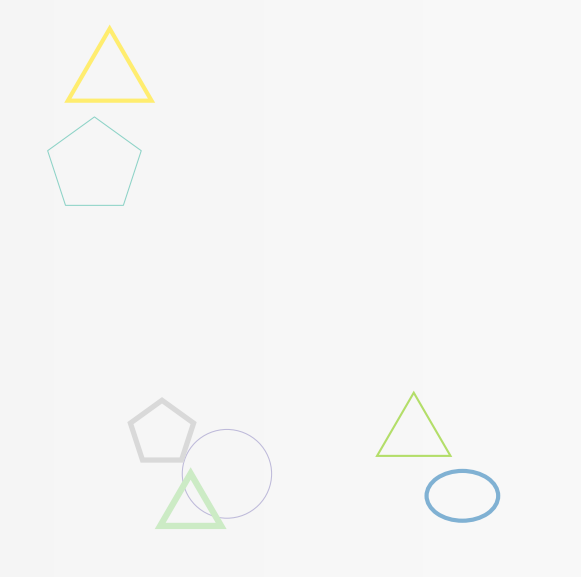[{"shape": "pentagon", "thickness": 0.5, "radius": 0.42, "center": [0.162, 0.712]}, {"shape": "circle", "thickness": 0.5, "radius": 0.38, "center": [0.39, 0.179]}, {"shape": "oval", "thickness": 2, "radius": 0.31, "center": [0.795, 0.141]}, {"shape": "triangle", "thickness": 1, "radius": 0.36, "center": [0.712, 0.246]}, {"shape": "pentagon", "thickness": 2.5, "radius": 0.29, "center": [0.279, 0.249]}, {"shape": "triangle", "thickness": 3, "radius": 0.3, "center": [0.328, 0.119]}, {"shape": "triangle", "thickness": 2, "radius": 0.42, "center": [0.189, 0.866]}]